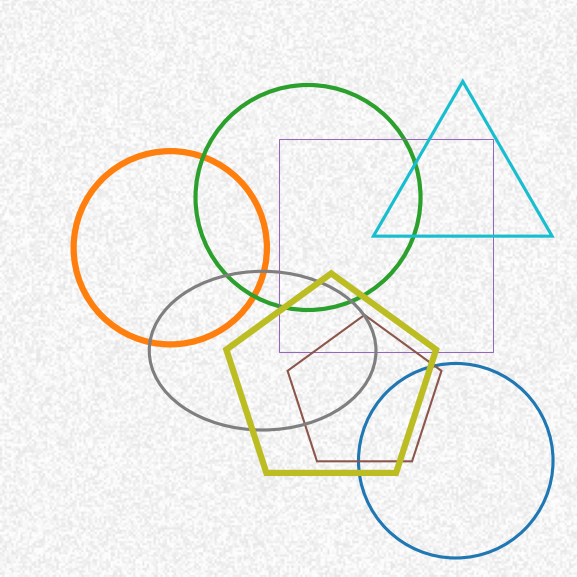[{"shape": "circle", "thickness": 1.5, "radius": 0.84, "center": [0.789, 0.201]}, {"shape": "circle", "thickness": 3, "radius": 0.84, "center": [0.295, 0.57]}, {"shape": "circle", "thickness": 2, "radius": 0.97, "center": [0.533, 0.657]}, {"shape": "square", "thickness": 0.5, "radius": 0.92, "center": [0.668, 0.574]}, {"shape": "pentagon", "thickness": 1, "radius": 0.7, "center": [0.631, 0.314]}, {"shape": "oval", "thickness": 1.5, "radius": 0.98, "center": [0.455, 0.392]}, {"shape": "pentagon", "thickness": 3, "radius": 0.95, "center": [0.574, 0.335]}, {"shape": "triangle", "thickness": 1.5, "radius": 0.89, "center": [0.801, 0.68]}]